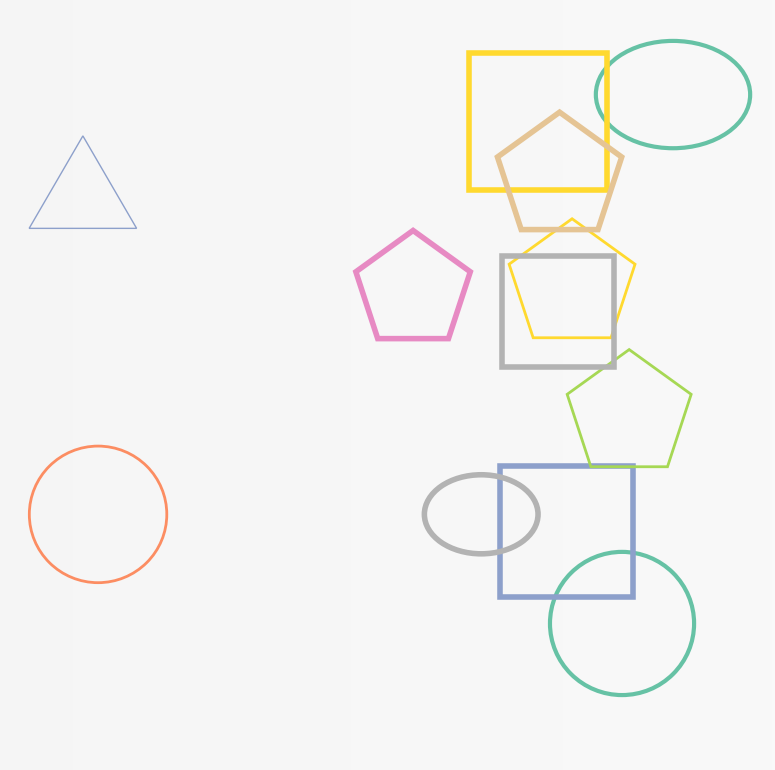[{"shape": "circle", "thickness": 1.5, "radius": 0.46, "center": [0.803, 0.19]}, {"shape": "oval", "thickness": 1.5, "radius": 0.5, "center": [0.868, 0.877]}, {"shape": "circle", "thickness": 1, "radius": 0.44, "center": [0.127, 0.332]}, {"shape": "triangle", "thickness": 0.5, "radius": 0.4, "center": [0.107, 0.743]}, {"shape": "square", "thickness": 2, "radius": 0.43, "center": [0.731, 0.31]}, {"shape": "pentagon", "thickness": 2, "radius": 0.39, "center": [0.533, 0.623]}, {"shape": "pentagon", "thickness": 1, "radius": 0.42, "center": [0.812, 0.462]}, {"shape": "square", "thickness": 2, "radius": 0.45, "center": [0.694, 0.842]}, {"shape": "pentagon", "thickness": 1, "radius": 0.43, "center": [0.738, 0.63]}, {"shape": "pentagon", "thickness": 2, "radius": 0.42, "center": [0.722, 0.77]}, {"shape": "oval", "thickness": 2, "radius": 0.37, "center": [0.621, 0.332]}, {"shape": "square", "thickness": 2, "radius": 0.36, "center": [0.72, 0.596]}]